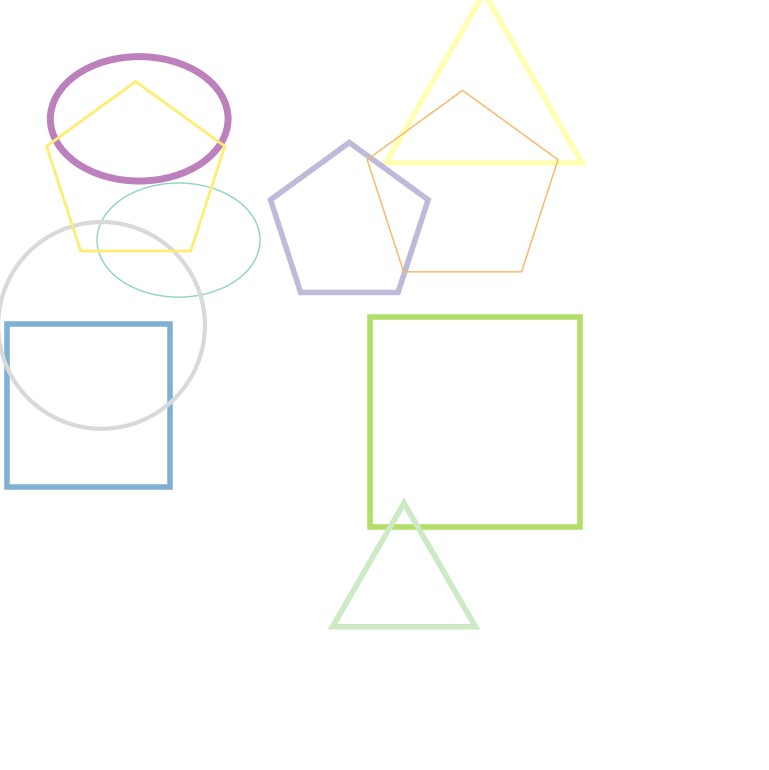[{"shape": "oval", "thickness": 0.5, "radius": 0.53, "center": [0.232, 0.688]}, {"shape": "triangle", "thickness": 2, "radius": 0.73, "center": [0.629, 0.862]}, {"shape": "pentagon", "thickness": 2, "radius": 0.54, "center": [0.454, 0.707]}, {"shape": "square", "thickness": 2, "radius": 0.53, "center": [0.115, 0.474]}, {"shape": "pentagon", "thickness": 0.5, "radius": 0.65, "center": [0.601, 0.752]}, {"shape": "square", "thickness": 2, "radius": 0.68, "center": [0.617, 0.452]}, {"shape": "circle", "thickness": 1.5, "radius": 0.67, "center": [0.132, 0.577]}, {"shape": "oval", "thickness": 2.5, "radius": 0.58, "center": [0.181, 0.846]}, {"shape": "triangle", "thickness": 2, "radius": 0.54, "center": [0.525, 0.24]}, {"shape": "pentagon", "thickness": 1, "radius": 0.61, "center": [0.176, 0.772]}]